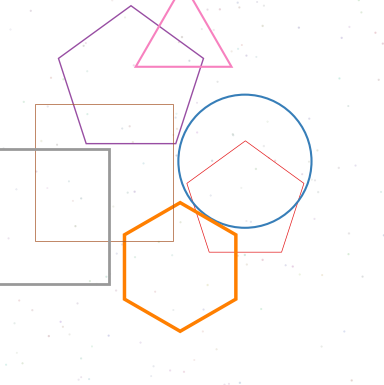[{"shape": "pentagon", "thickness": 0.5, "radius": 0.8, "center": [0.637, 0.474]}, {"shape": "circle", "thickness": 1.5, "radius": 0.86, "center": [0.636, 0.581]}, {"shape": "pentagon", "thickness": 1, "radius": 0.99, "center": [0.34, 0.787]}, {"shape": "hexagon", "thickness": 2.5, "radius": 0.84, "center": [0.468, 0.307]}, {"shape": "square", "thickness": 0.5, "radius": 0.89, "center": [0.27, 0.551]}, {"shape": "triangle", "thickness": 1.5, "radius": 0.72, "center": [0.477, 0.898]}, {"shape": "square", "thickness": 2, "radius": 0.88, "center": [0.107, 0.439]}]